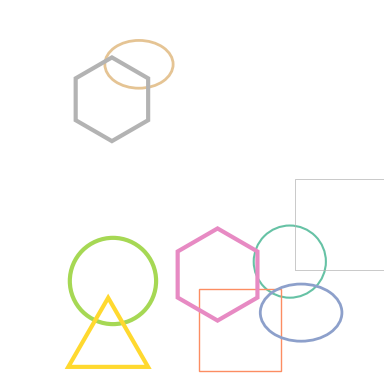[{"shape": "circle", "thickness": 1.5, "radius": 0.47, "center": [0.753, 0.32]}, {"shape": "square", "thickness": 1, "radius": 0.54, "center": [0.623, 0.143]}, {"shape": "oval", "thickness": 2, "radius": 0.53, "center": [0.782, 0.188]}, {"shape": "hexagon", "thickness": 3, "radius": 0.6, "center": [0.565, 0.287]}, {"shape": "circle", "thickness": 3, "radius": 0.56, "center": [0.293, 0.27]}, {"shape": "triangle", "thickness": 3, "radius": 0.6, "center": [0.281, 0.107]}, {"shape": "oval", "thickness": 2, "radius": 0.44, "center": [0.361, 0.833]}, {"shape": "hexagon", "thickness": 3, "radius": 0.54, "center": [0.291, 0.742]}, {"shape": "square", "thickness": 0.5, "radius": 0.59, "center": [0.886, 0.418]}]